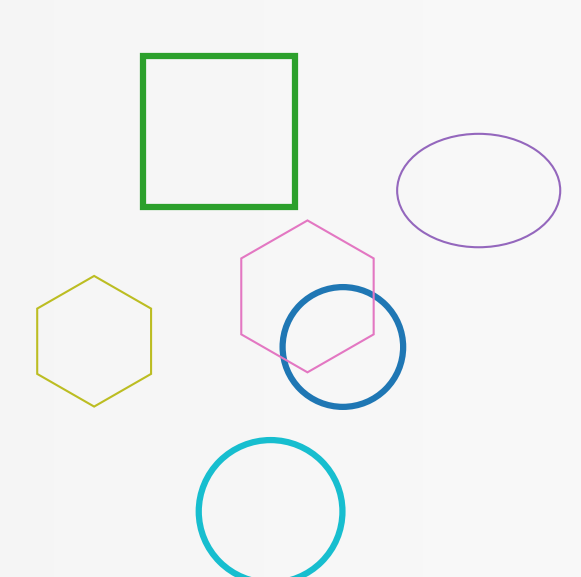[{"shape": "circle", "thickness": 3, "radius": 0.52, "center": [0.59, 0.398]}, {"shape": "square", "thickness": 3, "radius": 0.65, "center": [0.378, 0.772]}, {"shape": "oval", "thickness": 1, "radius": 0.7, "center": [0.824, 0.669]}, {"shape": "hexagon", "thickness": 1, "radius": 0.66, "center": [0.529, 0.486]}, {"shape": "hexagon", "thickness": 1, "radius": 0.57, "center": [0.162, 0.408]}, {"shape": "circle", "thickness": 3, "radius": 0.62, "center": [0.466, 0.113]}]